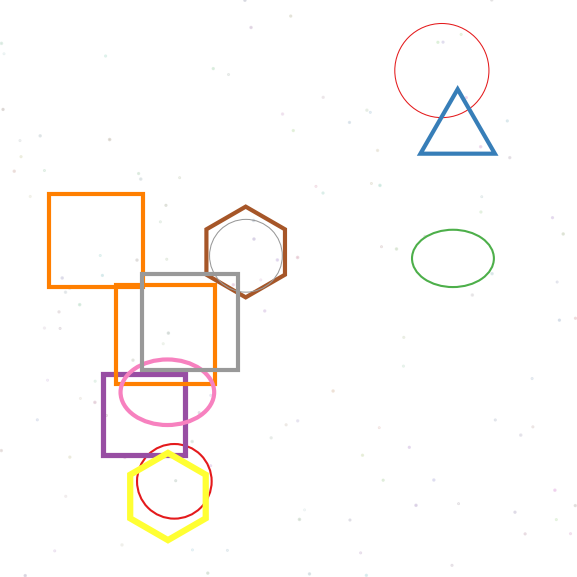[{"shape": "circle", "thickness": 1, "radius": 0.32, "center": [0.302, 0.166]}, {"shape": "circle", "thickness": 0.5, "radius": 0.41, "center": [0.765, 0.877]}, {"shape": "triangle", "thickness": 2, "radius": 0.37, "center": [0.792, 0.77]}, {"shape": "oval", "thickness": 1, "radius": 0.35, "center": [0.784, 0.552]}, {"shape": "square", "thickness": 2.5, "radius": 0.35, "center": [0.249, 0.281]}, {"shape": "square", "thickness": 2, "radius": 0.4, "center": [0.166, 0.582]}, {"shape": "square", "thickness": 2, "radius": 0.43, "center": [0.287, 0.419]}, {"shape": "hexagon", "thickness": 3, "radius": 0.38, "center": [0.291, 0.139]}, {"shape": "hexagon", "thickness": 2, "radius": 0.39, "center": [0.425, 0.563]}, {"shape": "oval", "thickness": 2, "radius": 0.41, "center": [0.29, 0.32]}, {"shape": "circle", "thickness": 0.5, "radius": 0.32, "center": [0.426, 0.556]}, {"shape": "square", "thickness": 2, "radius": 0.42, "center": [0.329, 0.442]}]